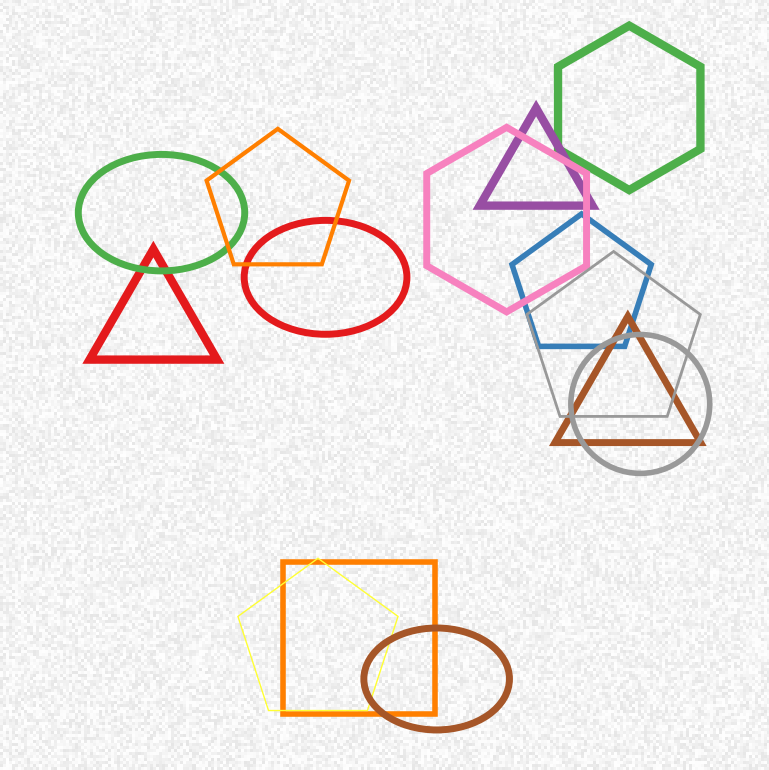[{"shape": "triangle", "thickness": 3, "radius": 0.48, "center": [0.199, 0.581]}, {"shape": "oval", "thickness": 2.5, "radius": 0.53, "center": [0.423, 0.64]}, {"shape": "pentagon", "thickness": 2, "radius": 0.48, "center": [0.755, 0.627]}, {"shape": "hexagon", "thickness": 3, "radius": 0.53, "center": [0.817, 0.86]}, {"shape": "oval", "thickness": 2.5, "radius": 0.54, "center": [0.21, 0.724]}, {"shape": "triangle", "thickness": 3, "radius": 0.42, "center": [0.696, 0.775]}, {"shape": "square", "thickness": 2, "radius": 0.49, "center": [0.466, 0.171]}, {"shape": "pentagon", "thickness": 1.5, "radius": 0.49, "center": [0.361, 0.735]}, {"shape": "pentagon", "thickness": 0.5, "radius": 0.55, "center": [0.413, 0.166]}, {"shape": "oval", "thickness": 2.5, "radius": 0.47, "center": [0.567, 0.118]}, {"shape": "triangle", "thickness": 2.5, "radius": 0.55, "center": [0.815, 0.48]}, {"shape": "hexagon", "thickness": 2.5, "radius": 0.6, "center": [0.658, 0.715]}, {"shape": "circle", "thickness": 2, "radius": 0.45, "center": [0.832, 0.475]}, {"shape": "pentagon", "thickness": 1, "radius": 0.59, "center": [0.797, 0.555]}]